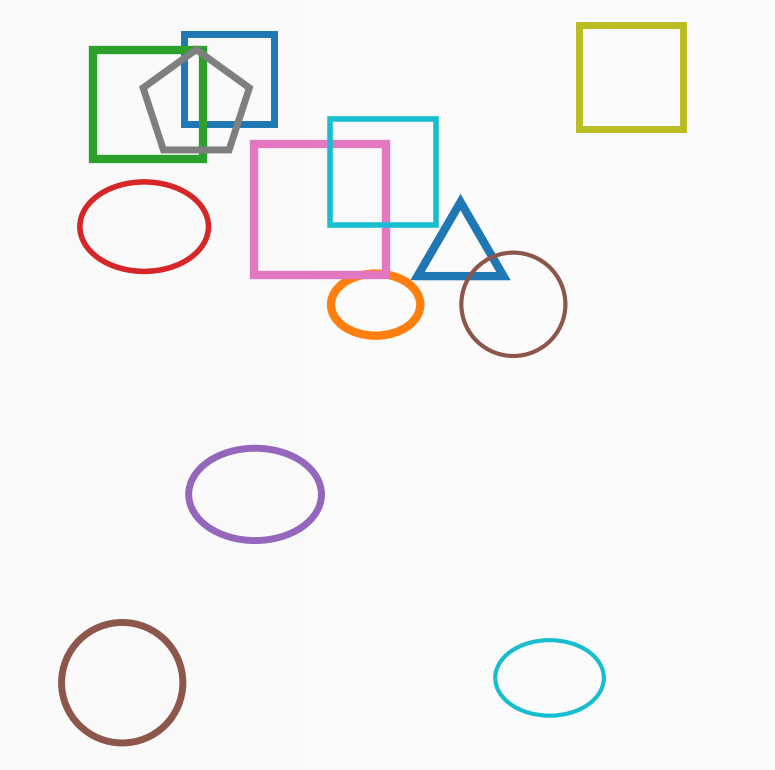[{"shape": "triangle", "thickness": 3, "radius": 0.32, "center": [0.594, 0.673]}, {"shape": "square", "thickness": 2.5, "radius": 0.29, "center": [0.295, 0.898]}, {"shape": "oval", "thickness": 3, "radius": 0.29, "center": [0.485, 0.604]}, {"shape": "square", "thickness": 3, "radius": 0.36, "center": [0.191, 0.864]}, {"shape": "oval", "thickness": 2, "radius": 0.41, "center": [0.186, 0.706]}, {"shape": "oval", "thickness": 2.5, "radius": 0.43, "center": [0.329, 0.358]}, {"shape": "circle", "thickness": 1.5, "radius": 0.34, "center": [0.662, 0.605]}, {"shape": "circle", "thickness": 2.5, "radius": 0.39, "center": [0.158, 0.113]}, {"shape": "square", "thickness": 3, "radius": 0.43, "center": [0.413, 0.728]}, {"shape": "pentagon", "thickness": 2.5, "radius": 0.36, "center": [0.253, 0.864]}, {"shape": "square", "thickness": 2.5, "radius": 0.34, "center": [0.815, 0.9]}, {"shape": "square", "thickness": 2, "radius": 0.34, "center": [0.494, 0.777]}, {"shape": "oval", "thickness": 1.5, "radius": 0.35, "center": [0.709, 0.12]}]